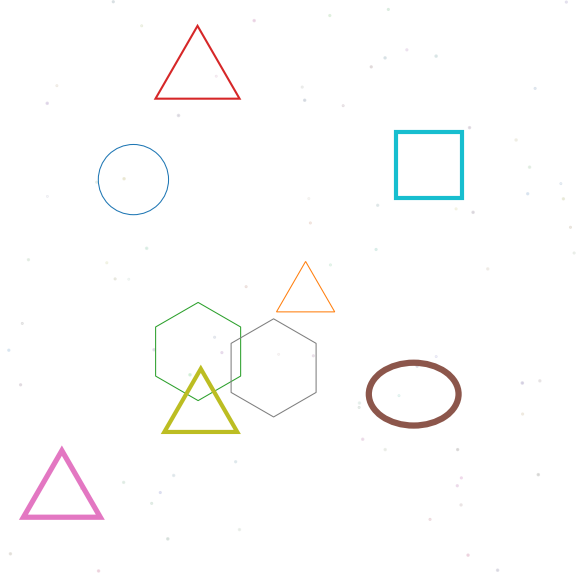[{"shape": "circle", "thickness": 0.5, "radius": 0.3, "center": [0.231, 0.688]}, {"shape": "triangle", "thickness": 0.5, "radius": 0.29, "center": [0.529, 0.488]}, {"shape": "hexagon", "thickness": 0.5, "radius": 0.43, "center": [0.343, 0.39]}, {"shape": "triangle", "thickness": 1, "radius": 0.42, "center": [0.342, 0.87]}, {"shape": "oval", "thickness": 3, "radius": 0.39, "center": [0.716, 0.317]}, {"shape": "triangle", "thickness": 2.5, "radius": 0.38, "center": [0.107, 0.142]}, {"shape": "hexagon", "thickness": 0.5, "radius": 0.42, "center": [0.474, 0.362]}, {"shape": "triangle", "thickness": 2, "radius": 0.36, "center": [0.348, 0.288]}, {"shape": "square", "thickness": 2, "radius": 0.29, "center": [0.743, 0.714]}]